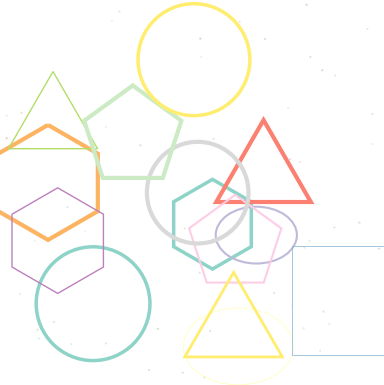[{"shape": "hexagon", "thickness": 2.5, "radius": 0.58, "center": [0.552, 0.418]}, {"shape": "circle", "thickness": 2.5, "radius": 0.74, "center": [0.242, 0.211]}, {"shape": "oval", "thickness": 0.5, "radius": 0.71, "center": [0.619, 0.1]}, {"shape": "oval", "thickness": 1.5, "radius": 0.53, "center": [0.666, 0.389]}, {"shape": "triangle", "thickness": 3, "radius": 0.71, "center": [0.685, 0.546]}, {"shape": "square", "thickness": 0.5, "radius": 0.71, "center": [0.899, 0.219]}, {"shape": "hexagon", "thickness": 3, "radius": 0.75, "center": [0.125, 0.526]}, {"shape": "triangle", "thickness": 1, "radius": 0.67, "center": [0.138, 0.681]}, {"shape": "pentagon", "thickness": 1.5, "radius": 0.63, "center": [0.611, 0.368]}, {"shape": "circle", "thickness": 3, "radius": 0.66, "center": [0.513, 0.5]}, {"shape": "hexagon", "thickness": 1, "radius": 0.69, "center": [0.15, 0.375]}, {"shape": "pentagon", "thickness": 3, "radius": 0.66, "center": [0.345, 0.645]}, {"shape": "triangle", "thickness": 2, "radius": 0.73, "center": [0.607, 0.146]}, {"shape": "circle", "thickness": 2.5, "radius": 0.73, "center": [0.504, 0.845]}]